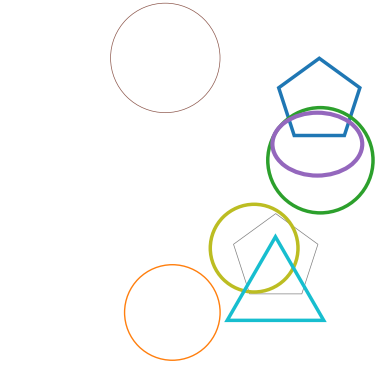[{"shape": "pentagon", "thickness": 2.5, "radius": 0.55, "center": [0.829, 0.738]}, {"shape": "circle", "thickness": 1, "radius": 0.62, "center": [0.448, 0.188]}, {"shape": "circle", "thickness": 2.5, "radius": 0.68, "center": [0.832, 0.584]}, {"shape": "oval", "thickness": 3, "radius": 0.58, "center": [0.824, 0.626]}, {"shape": "circle", "thickness": 0.5, "radius": 0.71, "center": [0.429, 0.85]}, {"shape": "pentagon", "thickness": 0.5, "radius": 0.58, "center": [0.716, 0.33]}, {"shape": "circle", "thickness": 2.5, "radius": 0.57, "center": [0.66, 0.355]}, {"shape": "triangle", "thickness": 2.5, "radius": 0.72, "center": [0.715, 0.24]}]